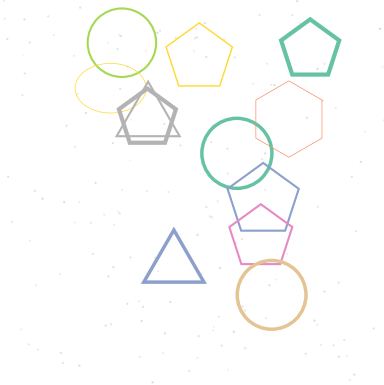[{"shape": "circle", "thickness": 2.5, "radius": 0.45, "center": [0.615, 0.602]}, {"shape": "pentagon", "thickness": 3, "radius": 0.4, "center": [0.806, 0.87]}, {"shape": "hexagon", "thickness": 0.5, "radius": 0.5, "center": [0.75, 0.691]}, {"shape": "triangle", "thickness": 2.5, "radius": 0.45, "center": [0.452, 0.312]}, {"shape": "pentagon", "thickness": 1.5, "radius": 0.49, "center": [0.684, 0.48]}, {"shape": "pentagon", "thickness": 1.5, "radius": 0.43, "center": [0.677, 0.384]}, {"shape": "circle", "thickness": 1.5, "radius": 0.44, "center": [0.317, 0.889]}, {"shape": "pentagon", "thickness": 1, "radius": 0.45, "center": [0.517, 0.85]}, {"shape": "oval", "thickness": 0.5, "radius": 0.46, "center": [0.287, 0.771]}, {"shape": "circle", "thickness": 2.5, "radius": 0.45, "center": [0.706, 0.234]}, {"shape": "pentagon", "thickness": 3, "radius": 0.39, "center": [0.383, 0.692]}, {"shape": "triangle", "thickness": 1.5, "radius": 0.47, "center": [0.385, 0.693]}]